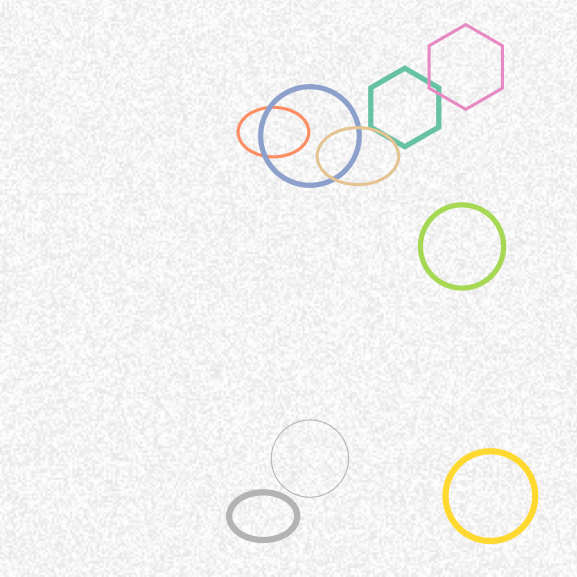[{"shape": "hexagon", "thickness": 2.5, "radius": 0.34, "center": [0.701, 0.813]}, {"shape": "oval", "thickness": 1.5, "radius": 0.31, "center": [0.473, 0.77]}, {"shape": "circle", "thickness": 2.5, "radius": 0.43, "center": [0.537, 0.764]}, {"shape": "hexagon", "thickness": 1.5, "radius": 0.37, "center": [0.807, 0.883]}, {"shape": "circle", "thickness": 2.5, "radius": 0.36, "center": [0.8, 0.572]}, {"shape": "circle", "thickness": 3, "radius": 0.39, "center": [0.849, 0.14]}, {"shape": "oval", "thickness": 1.5, "radius": 0.35, "center": [0.62, 0.729]}, {"shape": "oval", "thickness": 3, "radius": 0.29, "center": [0.456, 0.105]}, {"shape": "circle", "thickness": 0.5, "radius": 0.33, "center": [0.537, 0.205]}]